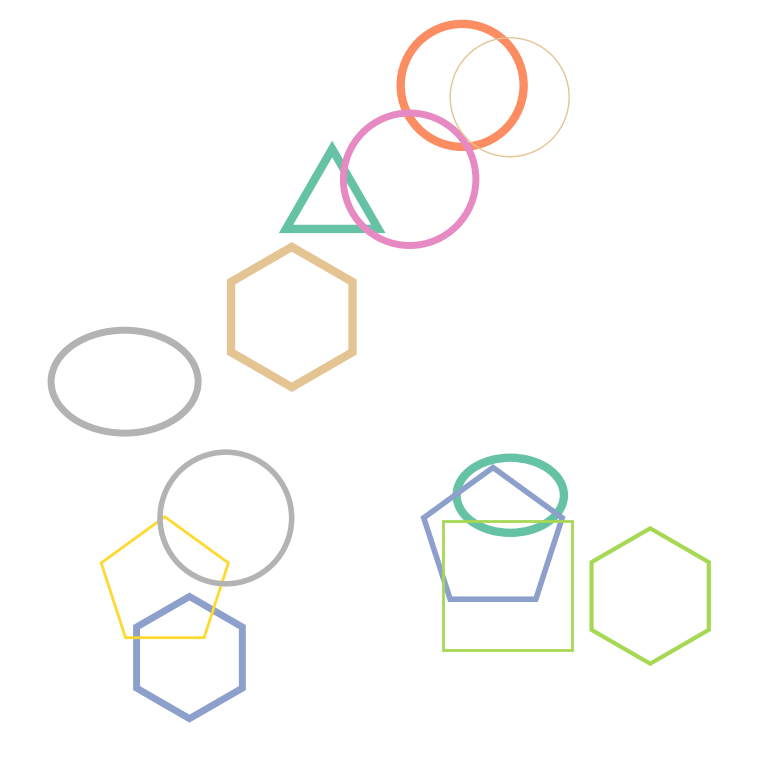[{"shape": "triangle", "thickness": 3, "radius": 0.35, "center": [0.431, 0.737]}, {"shape": "oval", "thickness": 3, "radius": 0.35, "center": [0.663, 0.357]}, {"shape": "circle", "thickness": 3, "radius": 0.4, "center": [0.6, 0.889]}, {"shape": "hexagon", "thickness": 2.5, "radius": 0.4, "center": [0.246, 0.146]}, {"shape": "pentagon", "thickness": 2, "radius": 0.47, "center": [0.64, 0.298]}, {"shape": "circle", "thickness": 2.5, "radius": 0.43, "center": [0.532, 0.767]}, {"shape": "hexagon", "thickness": 1.5, "radius": 0.44, "center": [0.844, 0.226]}, {"shape": "square", "thickness": 1, "radius": 0.42, "center": [0.659, 0.24]}, {"shape": "pentagon", "thickness": 1, "radius": 0.43, "center": [0.214, 0.242]}, {"shape": "hexagon", "thickness": 3, "radius": 0.46, "center": [0.379, 0.588]}, {"shape": "circle", "thickness": 0.5, "radius": 0.39, "center": [0.662, 0.874]}, {"shape": "circle", "thickness": 2, "radius": 0.43, "center": [0.293, 0.327]}, {"shape": "oval", "thickness": 2.5, "radius": 0.48, "center": [0.162, 0.504]}]